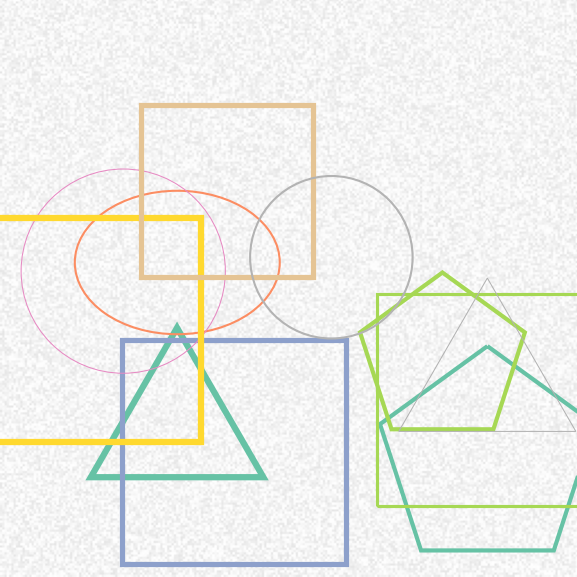[{"shape": "triangle", "thickness": 3, "radius": 0.86, "center": [0.307, 0.259]}, {"shape": "pentagon", "thickness": 2, "radius": 0.98, "center": [0.844, 0.204]}, {"shape": "oval", "thickness": 1, "radius": 0.89, "center": [0.307, 0.545]}, {"shape": "square", "thickness": 2.5, "radius": 0.97, "center": [0.406, 0.216]}, {"shape": "circle", "thickness": 0.5, "radius": 0.88, "center": [0.213, 0.53]}, {"shape": "pentagon", "thickness": 2, "radius": 0.75, "center": [0.766, 0.377]}, {"shape": "square", "thickness": 1.5, "radius": 0.92, "center": [0.836, 0.307]}, {"shape": "square", "thickness": 3, "radius": 0.97, "center": [0.155, 0.428]}, {"shape": "square", "thickness": 2.5, "radius": 0.74, "center": [0.393, 0.669]}, {"shape": "triangle", "thickness": 0.5, "radius": 0.89, "center": [0.844, 0.341]}, {"shape": "circle", "thickness": 1, "radius": 0.7, "center": [0.574, 0.554]}]